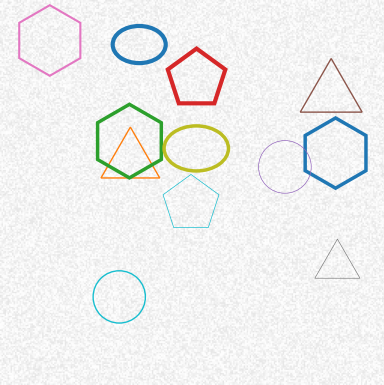[{"shape": "hexagon", "thickness": 2.5, "radius": 0.46, "center": [0.872, 0.602]}, {"shape": "oval", "thickness": 3, "radius": 0.34, "center": [0.362, 0.884]}, {"shape": "triangle", "thickness": 1, "radius": 0.44, "center": [0.339, 0.582]}, {"shape": "hexagon", "thickness": 2.5, "radius": 0.48, "center": [0.336, 0.633]}, {"shape": "pentagon", "thickness": 3, "radius": 0.39, "center": [0.511, 0.795]}, {"shape": "circle", "thickness": 0.5, "radius": 0.34, "center": [0.74, 0.566]}, {"shape": "triangle", "thickness": 1, "radius": 0.46, "center": [0.86, 0.755]}, {"shape": "hexagon", "thickness": 1.5, "radius": 0.46, "center": [0.129, 0.895]}, {"shape": "triangle", "thickness": 0.5, "radius": 0.34, "center": [0.876, 0.311]}, {"shape": "oval", "thickness": 2.5, "radius": 0.42, "center": [0.51, 0.614]}, {"shape": "circle", "thickness": 1, "radius": 0.34, "center": [0.31, 0.229]}, {"shape": "pentagon", "thickness": 0.5, "radius": 0.38, "center": [0.496, 0.471]}]